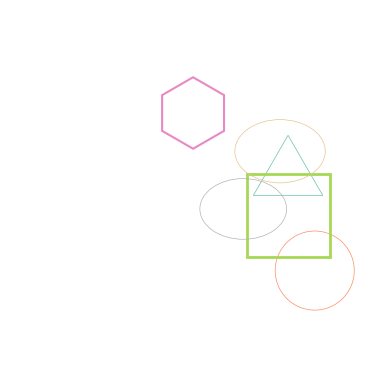[{"shape": "triangle", "thickness": 0.5, "radius": 0.52, "center": [0.748, 0.544]}, {"shape": "circle", "thickness": 0.5, "radius": 0.51, "center": [0.817, 0.297]}, {"shape": "hexagon", "thickness": 1.5, "radius": 0.46, "center": [0.502, 0.706]}, {"shape": "square", "thickness": 2, "radius": 0.54, "center": [0.75, 0.441]}, {"shape": "oval", "thickness": 0.5, "radius": 0.59, "center": [0.727, 0.607]}, {"shape": "oval", "thickness": 0.5, "radius": 0.56, "center": [0.632, 0.457]}]